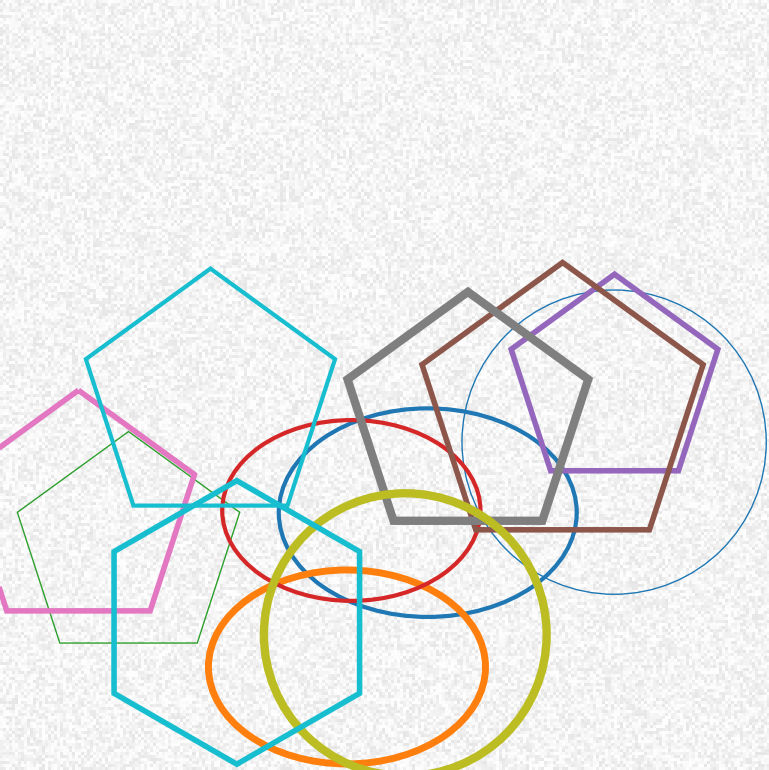[{"shape": "circle", "thickness": 0.5, "radius": 0.99, "center": [0.798, 0.426]}, {"shape": "oval", "thickness": 1.5, "radius": 0.97, "center": [0.556, 0.334]}, {"shape": "oval", "thickness": 2.5, "radius": 0.9, "center": [0.451, 0.134]}, {"shape": "pentagon", "thickness": 0.5, "radius": 0.76, "center": [0.167, 0.288]}, {"shape": "oval", "thickness": 1.5, "radius": 0.84, "center": [0.456, 0.337]}, {"shape": "pentagon", "thickness": 2, "radius": 0.71, "center": [0.798, 0.503]}, {"shape": "pentagon", "thickness": 2, "radius": 0.96, "center": [0.731, 0.467]}, {"shape": "pentagon", "thickness": 2, "radius": 0.79, "center": [0.102, 0.335]}, {"shape": "pentagon", "thickness": 3, "radius": 0.82, "center": [0.608, 0.457]}, {"shape": "circle", "thickness": 3, "radius": 0.92, "center": [0.526, 0.176]}, {"shape": "pentagon", "thickness": 1.5, "radius": 0.85, "center": [0.273, 0.481]}, {"shape": "hexagon", "thickness": 2, "radius": 0.92, "center": [0.308, 0.192]}]